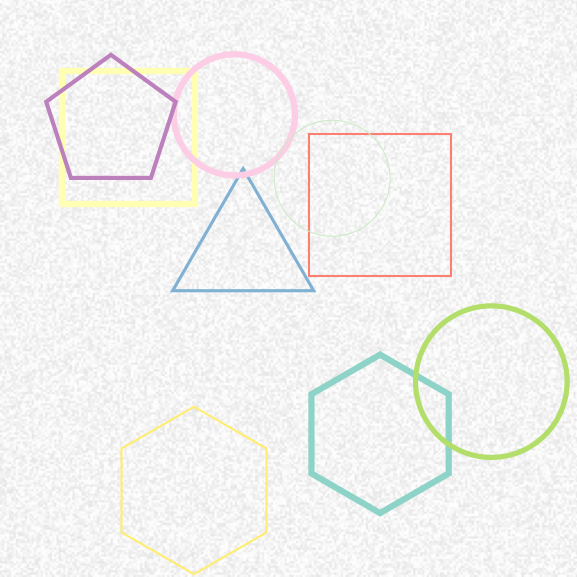[{"shape": "hexagon", "thickness": 3, "radius": 0.69, "center": [0.658, 0.248]}, {"shape": "square", "thickness": 3, "radius": 0.58, "center": [0.223, 0.761]}, {"shape": "square", "thickness": 1, "radius": 0.61, "center": [0.658, 0.645]}, {"shape": "triangle", "thickness": 1.5, "radius": 0.7, "center": [0.421, 0.566]}, {"shape": "circle", "thickness": 2.5, "radius": 0.66, "center": [0.851, 0.338]}, {"shape": "circle", "thickness": 3, "radius": 0.52, "center": [0.406, 0.8]}, {"shape": "pentagon", "thickness": 2, "radius": 0.59, "center": [0.192, 0.786]}, {"shape": "circle", "thickness": 0.5, "radius": 0.5, "center": [0.575, 0.69]}, {"shape": "hexagon", "thickness": 1, "radius": 0.73, "center": [0.336, 0.15]}]